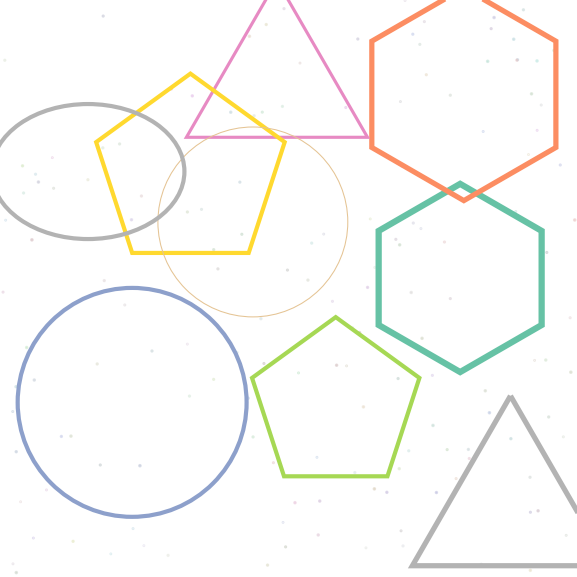[{"shape": "hexagon", "thickness": 3, "radius": 0.81, "center": [0.797, 0.518]}, {"shape": "hexagon", "thickness": 2.5, "radius": 0.92, "center": [0.803, 0.836]}, {"shape": "circle", "thickness": 2, "radius": 0.99, "center": [0.229, 0.302]}, {"shape": "triangle", "thickness": 1.5, "radius": 0.91, "center": [0.48, 0.852]}, {"shape": "pentagon", "thickness": 2, "radius": 0.76, "center": [0.581, 0.298]}, {"shape": "pentagon", "thickness": 2, "radius": 0.86, "center": [0.33, 0.7]}, {"shape": "circle", "thickness": 0.5, "radius": 0.82, "center": [0.438, 0.615]}, {"shape": "oval", "thickness": 2, "radius": 0.83, "center": [0.152, 0.702]}, {"shape": "triangle", "thickness": 2.5, "radius": 0.98, "center": [0.884, 0.118]}]